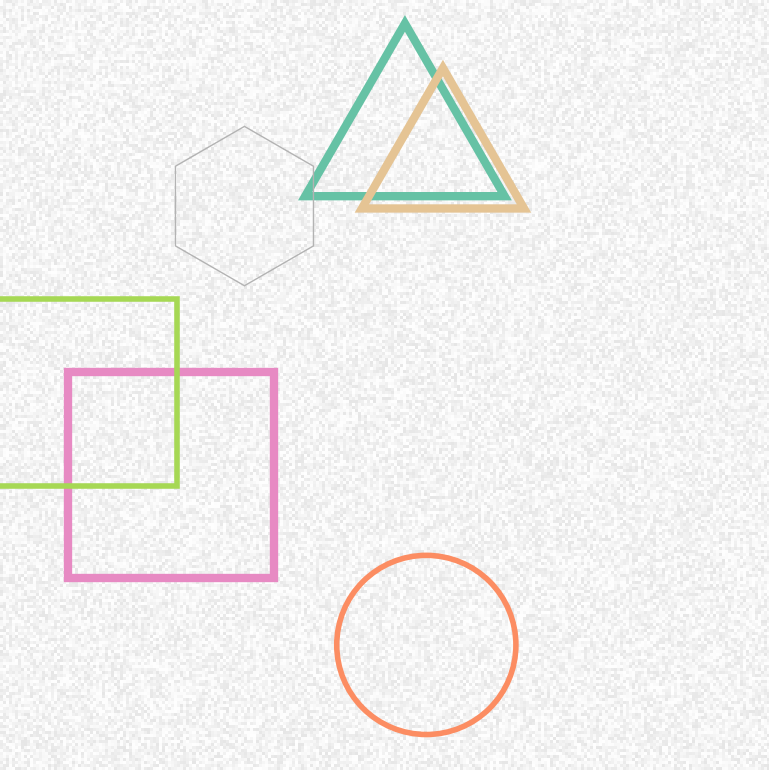[{"shape": "triangle", "thickness": 3, "radius": 0.75, "center": [0.526, 0.82]}, {"shape": "circle", "thickness": 2, "radius": 0.58, "center": [0.554, 0.162]}, {"shape": "square", "thickness": 3, "radius": 0.67, "center": [0.222, 0.384]}, {"shape": "square", "thickness": 2, "radius": 0.61, "center": [0.108, 0.49]}, {"shape": "triangle", "thickness": 3, "radius": 0.61, "center": [0.575, 0.79]}, {"shape": "hexagon", "thickness": 0.5, "radius": 0.52, "center": [0.317, 0.732]}]